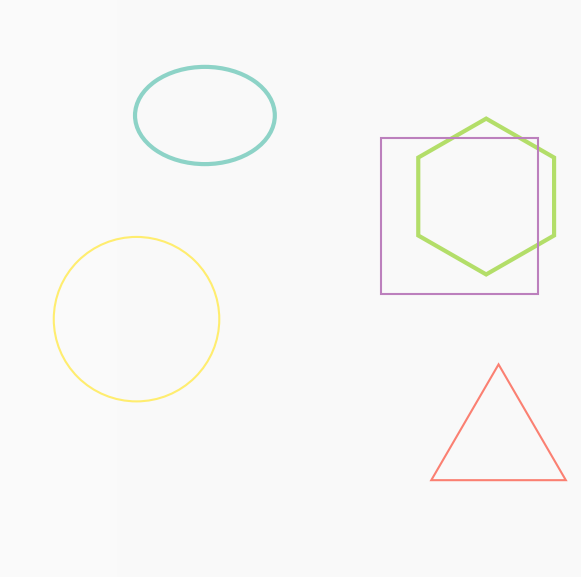[{"shape": "oval", "thickness": 2, "radius": 0.6, "center": [0.353, 0.799]}, {"shape": "triangle", "thickness": 1, "radius": 0.67, "center": [0.858, 0.234]}, {"shape": "hexagon", "thickness": 2, "radius": 0.67, "center": [0.836, 0.659]}, {"shape": "square", "thickness": 1, "radius": 0.68, "center": [0.79, 0.626]}, {"shape": "circle", "thickness": 1, "radius": 0.71, "center": [0.235, 0.446]}]